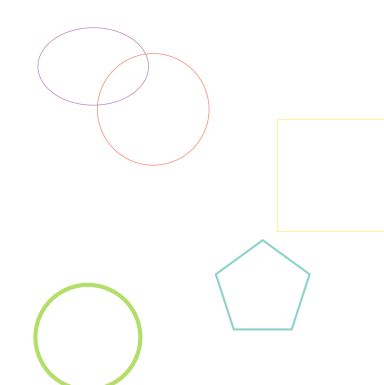[{"shape": "pentagon", "thickness": 1.5, "radius": 0.64, "center": [0.682, 0.248]}, {"shape": "circle", "thickness": 0.5, "radius": 0.73, "center": [0.398, 0.716]}, {"shape": "circle", "thickness": 3, "radius": 0.68, "center": [0.228, 0.124]}, {"shape": "oval", "thickness": 0.5, "radius": 0.72, "center": [0.242, 0.827]}, {"shape": "square", "thickness": 0.5, "radius": 0.72, "center": [0.865, 0.545]}]